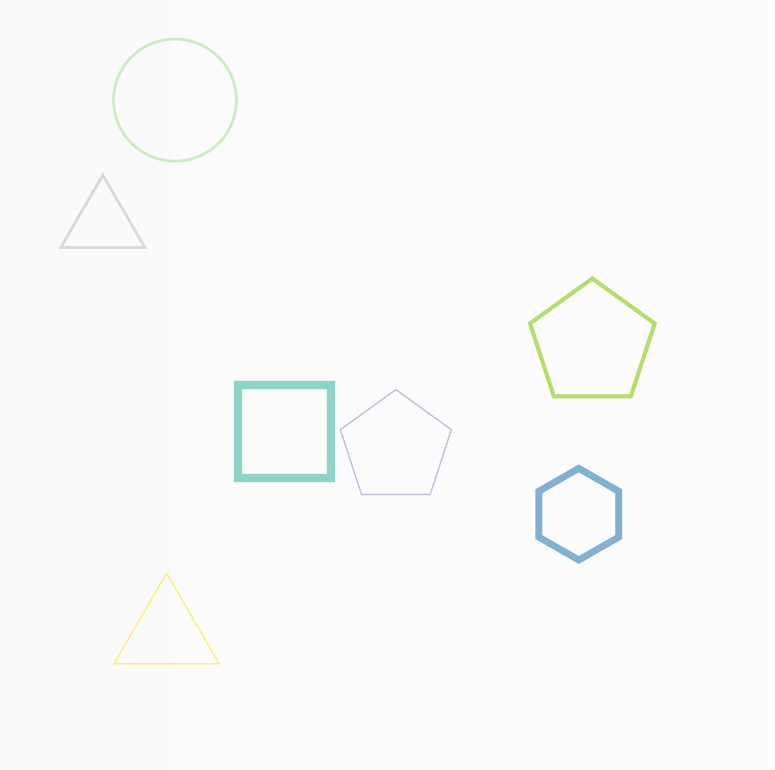[{"shape": "square", "thickness": 3, "radius": 0.3, "center": [0.367, 0.44]}, {"shape": "pentagon", "thickness": 0.5, "radius": 0.38, "center": [0.511, 0.419]}, {"shape": "hexagon", "thickness": 2.5, "radius": 0.3, "center": [0.747, 0.332]}, {"shape": "pentagon", "thickness": 1.5, "radius": 0.42, "center": [0.764, 0.554]}, {"shape": "triangle", "thickness": 1, "radius": 0.31, "center": [0.133, 0.71]}, {"shape": "circle", "thickness": 1, "radius": 0.4, "center": [0.226, 0.87]}, {"shape": "triangle", "thickness": 0.5, "radius": 0.39, "center": [0.215, 0.177]}]